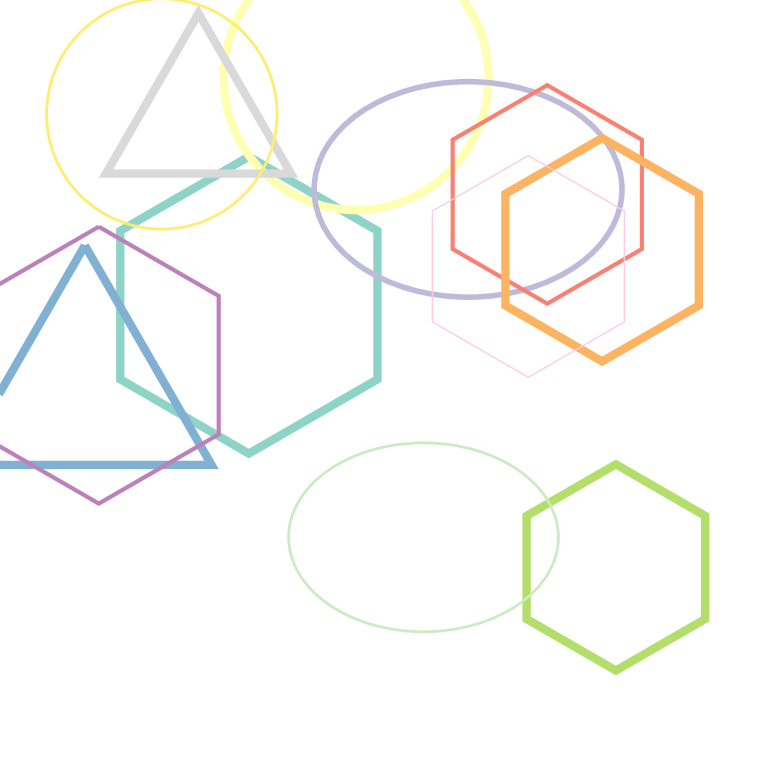[{"shape": "hexagon", "thickness": 3, "radius": 0.96, "center": [0.323, 0.604]}, {"shape": "circle", "thickness": 3, "radius": 0.86, "center": [0.462, 0.899]}, {"shape": "oval", "thickness": 2, "radius": 1.0, "center": [0.608, 0.754]}, {"shape": "hexagon", "thickness": 1.5, "radius": 0.71, "center": [0.711, 0.748]}, {"shape": "triangle", "thickness": 3, "radius": 0.95, "center": [0.11, 0.491]}, {"shape": "hexagon", "thickness": 3, "radius": 0.73, "center": [0.782, 0.676]}, {"shape": "hexagon", "thickness": 3, "radius": 0.67, "center": [0.8, 0.263]}, {"shape": "hexagon", "thickness": 0.5, "radius": 0.72, "center": [0.686, 0.654]}, {"shape": "triangle", "thickness": 3, "radius": 0.69, "center": [0.258, 0.844]}, {"shape": "hexagon", "thickness": 1.5, "radius": 0.9, "center": [0.128, 0.526]}, {"shape": "oval", "thickness": 1, "radius": 0.88, "center": [0.55, 0.302]}, {"shape": "circle", "thickness": 1, "radius": 0.75, "center": [0.21, 0.852]}]